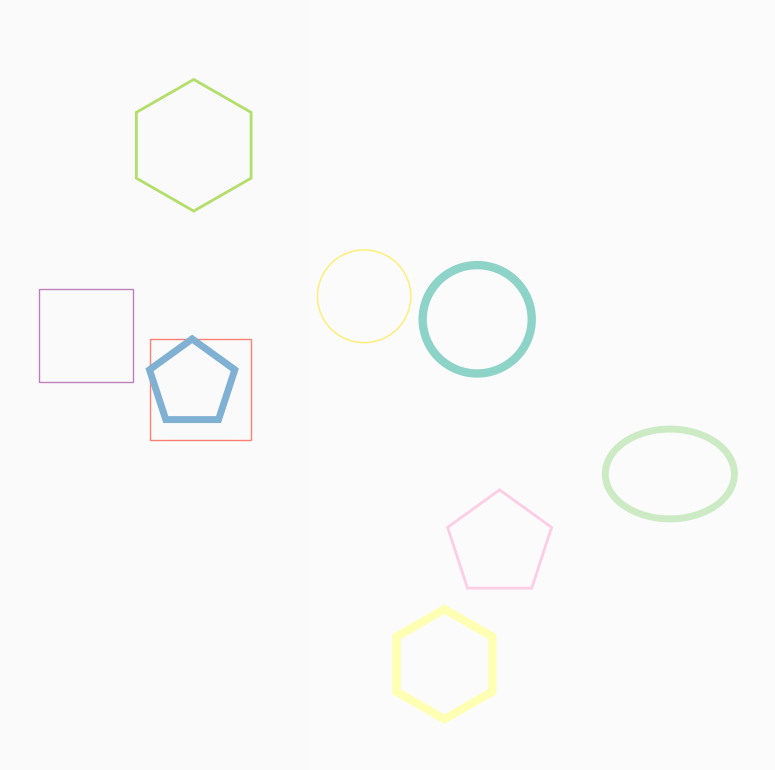[{"shape": "circle", "thickness": 3, "radius": 0.35, "center": [0.616, 0.585]}, {"shape": "hexagon", "thickness": 3, "radius": 0.36, "center": [0.573, 0.137]}, {"shape": "square", "thickness": 0.5, "radius": 0.33, "center": [0.258, 0.494]}, {"shape": "pentagon", "thickness": 2.5, "radius": 0.29, "center": [0.248, 0.502]}, {"shape": "hexagon", "thickness": 1, "radius": 0.43, "center": [0.25, 0.811]}, {"shape": "pentagon", "thickness": 1, "radius": 0.35, "center": [0.645, 0.293]}, {"shape": "square", "thickness": 0.5, "radius": 0.3, "center": [0.111, 0.564]}, {"shape": "oval", "thickness": 2.5, "radius": 0.42, "center": [0.864, 0.384]}, {"shape": "circle", "thickness": 0.5, "radius": 0.3, "center": [0.47, 0.615]}]